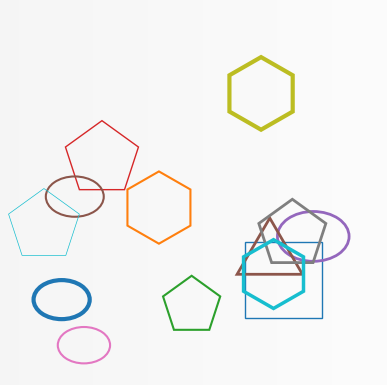[{"shape": "square", "thickness": 1, "radius": 0.5, "center": [0.731, 0.273]}, {"shape": "oval", "thickness": 3, "radius": 0.36, "center": [0.159, 0.222]}, {"shape": "hexagon", "thickness": 1.5, "radius": 0.47, "center": [0.41, 0.461]}, {"shape": "pentagon", "thickness": 1.5, "radius": 0.39, "center": [0.495, 0.206]}, {"shape": "pentagon", "thickness": 1, "radius": 0.5, "center": [0.263, 0.588]}, {"shape": "oval", "thickness": 2, "radius": 0.46, "center": [0.808, 0.386]}, {"shape": "triangle", "thickness": 2, "radius": 0.49, "center": [0.696, 0.336]}, {"shape": "oval", "thickness": 1.5, "radius": 0.37, "center": [0.193, 0.489]}, {"shape": "oval", "thickness": 1.5, "radius": 0.34, "center": [0.217, 0.103]}, {"shape": "pentagon", "thickness": 2, "radius": 0.45, "center": [0.754, 0.391]}, {"shape": "hexagon", "thickness": 3, "radius": 0.47, "center": [0.674, 0.757]}, {"shape": "hexagon", "thickness": 2.5, "radius": 0.45, "center": [0.706, 0.288]}, {"shape": "pentagon", "thickness": 0.5, "radius": 0.48, "center": [0.113, 0.414]}]